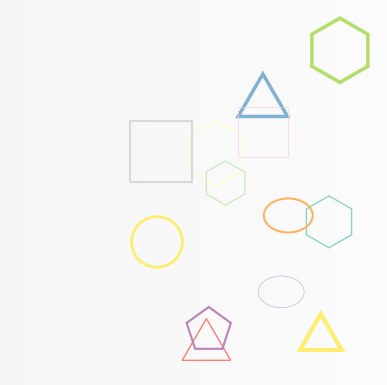[{"shape": "hexagon", "thickness": 1, "radius": 0.34, "center": [0.849, 0.424]}, {"shape": "hexagon", "thickness": 0.5, "radius": 0.43, "center": [0.558, 0.602]}, {"shape": "oval", "thickness": 0.5, "radius": 0.29, "center": [0.726, 0.242]}, {"shape": "triangle", "thickness": 1, "radius": 0.36, "center": [0.533, 0.1]}, {"shape": "triangle", "thickness": 2.5, "radius": 0.37, "center": [0.678, 0.734]}, {"shape": "oval", "thickness": 1.5, "radius": 0.32, "center": [0.744, 0.44]}, {"shape": "hexagon", "thickness": 2.5, "radius": 0.42, "center": [0.877, 0.869]}, {"shape": "square", "thickness": 0.5, "radius": 0.33, "center": [0.679, 0.657]}, {"shape": "square", "thickness": 1.5, "radius": 0.4, "center": [0.415, 0.606]}, {"shape": "pentagon", "thickness": 1.5, "radius": 0.3, "center": [0.539, 0.143]}, {"shape": "hexagon", "thickness": 1, "radius": 0.29, "center": [0.582, 0.525]}, {"shape": "triangle", "thickness": 3, "radius": 0.31, "center": [0.828, 0.122]}, {"shape": "circle", "thickness": 2, "radius": 0.33, "center": [0.405, 0.372]}]